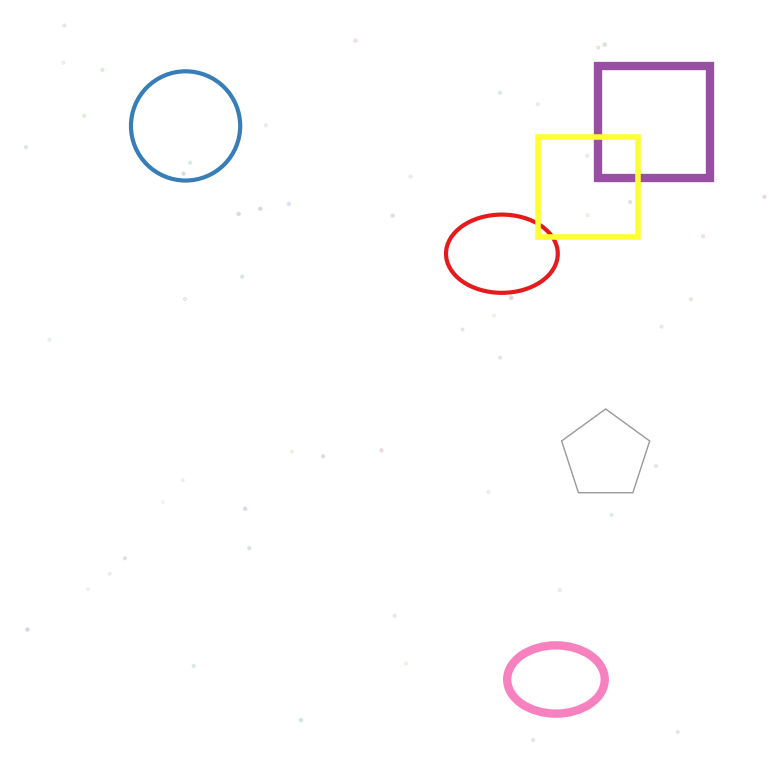[{"shape": "oval", "thickness": 1.5, "radius": 0.36, "center": [0.652, 0.67]}, {"shape": "circle", "thickness": 1.5, "radius": 0.35, "center": [0.241, 0.836]}, {"shape": "square", "thickness": 3, "radius": 0.36, "center": [0.849, 0.841]}, {"shape": "square", "thickness": 2, "radius": 0.33, "center": [0.763, 0.757]}, {"shape": "oval", "thickness": 3, "radius": 0.32, "center": [0.722, 0.118]}, {"shape": "pentagon", "thickness": 0.5, "radius": 0.3, "center": [0.787, 0.409]}]